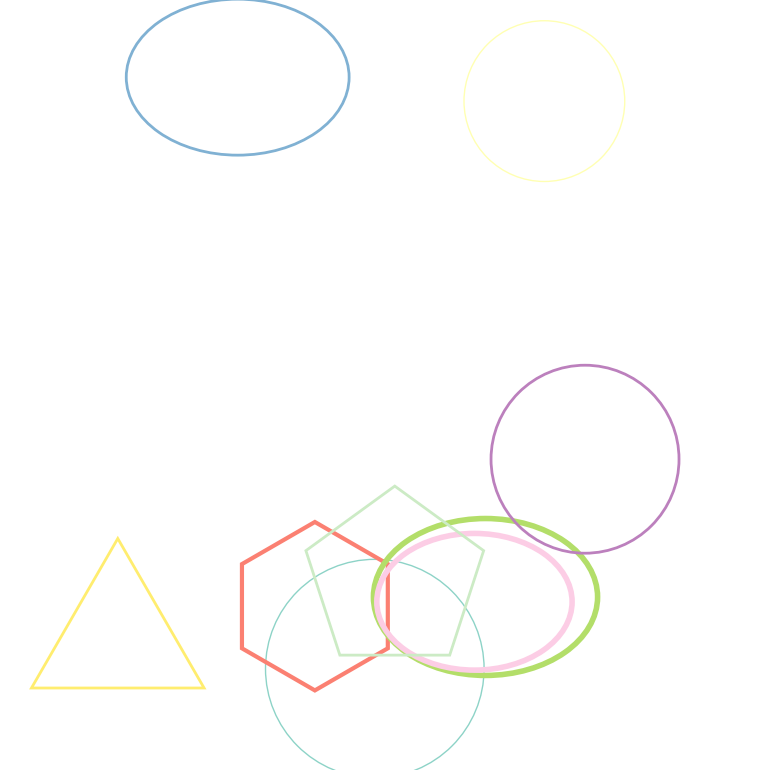[{"shape": "circle", "thickness": 0.5, "radius": 0.71, "center": [0.487, 0.132]}, {"shape": "circle", "thickness": 0.5, "radius": 0.52, "center": [0.707, 0.869]}, {"shape": "hexagon", "thickness": 1.5, "radius": 0.55, "center": [0.409, 0.213]}, {"shape": "oval", "thickness": 1, "radius": 0.72, "center": [0.309, 0.9]}, {"shape": "oval", "thickness": 2, "radius": 0.73, "center": [0.631, 0.225]}, {"shape": "oval", "thickness": 2, "radius": 0.63, "center": [0.616, 0.218]}, {"shape": "circle", "thickness": 1, "radius": 0.61, "center": [0.76, 0.404]}, {"shape": "pentagon", "thickness": 1, "radius": 0.61, "center": [0.513, 0.247]}, {"shape": "triangle", "thickness": 1, "radius": 0.65, "center": [0.153, 0.171]}]